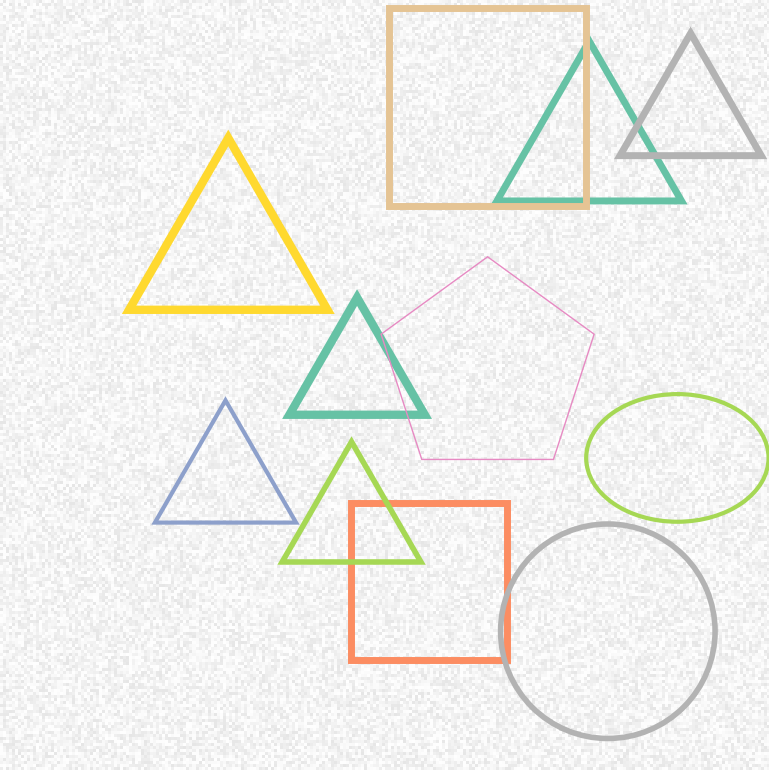[{"shape": "triangle", "thickness": 2.5, "radius": 0.69, "center": [0.765, 0.808]}, {"shape": "triangle", "thickness": 3, "radius": 0.51, "center": [0.464, 0.512]}, {"shape": "square", "thickness": 2.5, "radius": 0.51, "center": [0.557, 0.245]}, {"shape": "triangle", "thickness": 1.5, "radius": 0.53, "center": [0.293, 0.374]}, {"shape": "pentagon", "thickness": 0.5, "radius": 0.73, "center": [0.633, 0.521]}, {"shape": "oval", "thickness": 1.5, "radius": 0.59, "center": [0.88, 0.405]}, {"shape": "triangle", "thickness": 2, "radius": 0.52, "center": [0.457, 0.322]}, {"shape": "triangle", "thickness": 3, "radius": 0.74, "center": [0.296, 0.672]}, {"shape": "square", "thickness": 2.5, "radius": 0.64, "center": [0.633, 0.861]}, {"shape": "triangle", "thickness": 2.5, "radius": 0.53, "center": [0.897, 0.851]}, {"shape": "circle", "thickness": 2, "radius": 0.7, "center": [0.789, 0.18]}]